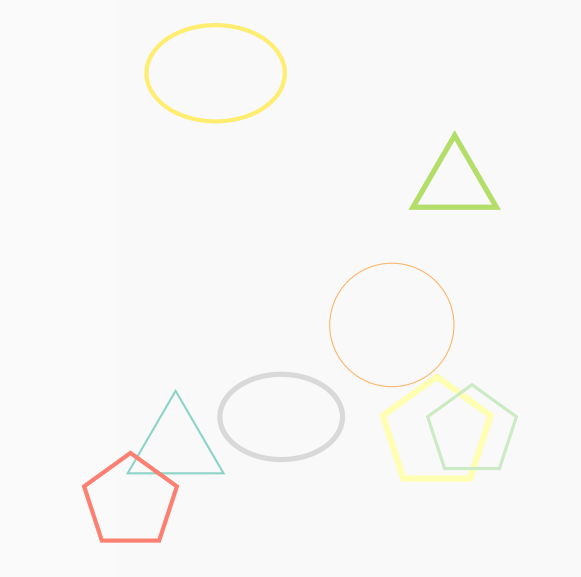[{"shape": "triangle", "thickness": 1, "radius": 0.48, "center": [0.302, 0.227]}, {"shape": "pentagon", "thickness": 3, "radius": 0.49, "center": [0.751, 0.249]}, {"shape": "pentagon", "thickness": 2, "radius": 0.42, "center": [0.225, 0.131]}, {"shape": "circle", "thickness": 0.5, "radius": 0.53, "center": [0.674, 0.436]}, {"shape": "triangle", "thickness": 2.5, "radius": 0.41, "center": [0.782, 0.682]}, {"shape": "oval", "thickness": 2.5, "radius": 0.53, "center": [0.484, 0.277]}, {"shape": "pentagon", "thickness": 1.5, "radius": 0.4, "center": [0.812, 0.253]}, {"shape": "oval", "thickness": 2, "radius": 0.6, "center": [0.371, 0.872]}]